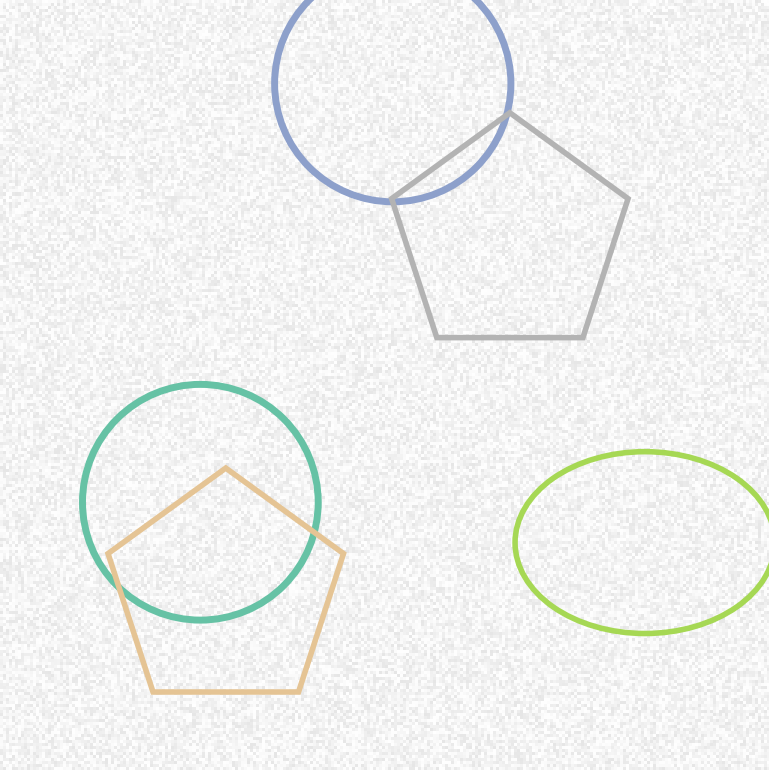[{"shape": "circle", "thickness": 2.5, "radius": 0.77, "center": [0.26, 0.348]}, {"shape": "circle", "thickness": 2.5, "radius": 0.77, "center": [0.51, 0.891]}, {"shape": "oval", "thickness": 2, "radius": 0.84, "center": [0.838, 0.295]}, {"shape": "pentagon", "thickness": 2, "radius": 0.8, "center": [0.293, 0.231]}, {"shape": "pentagon", "thickness": 2, "radius": 0.81, "center": [0.662, 0.692]}]